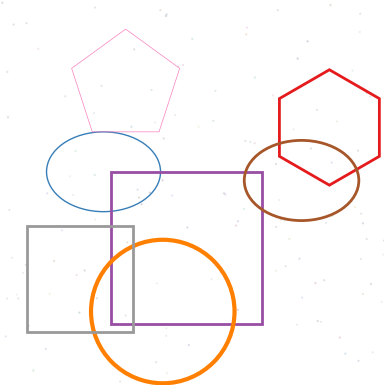[{"shape": "hexagon", "thickness": 2, "radius": 0.75, "center": [0.856, 0.669]}, {"shape": "oval", "thickness": 1, "radius": 0.74, "center": [0.269, 0.554]}, {"shape": "square", "thickness": 2, "radius": 0.98, "center": [0.485, 0.356]}, {"shape": "circle", "thickness": 3, "radius": 0.93, "center": [0.423, 0.191]}, {"shape": "oval", "thickness": 2, "radius": 0.74, "center": [0.783, 0.531]}, {"shape": "pentagon", "thickness": 0.5, "radius": 0.74, "center": [0.326, 0.777]}, {"shape": "square", "thickness": 2, "radius": 0.69, "center": [0.208, 0.275]}]